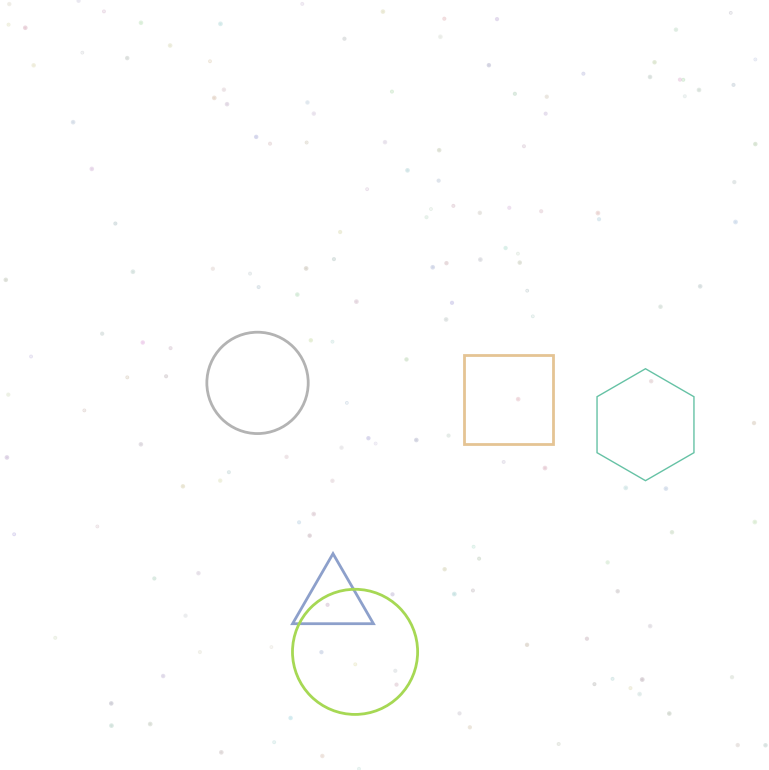[{"shape": "hexagon", "thickness": 0.5, "radius": 0.36, "center": [0.838, 0.448]}, {"shape": "triangle", "thickness": 1, "radius": 0.3, "center": [0.432, 0.22]}, {"shape": "circle", "thickness": 1, "radius": 0.41, "center": [0.461, 0.153]}, {"shape": "square", "thickness": 1, "radius": 0.29, "center": [0.66, 0.482]}, {"shape": "circle", "thickness": 1, "radius": 0.33, "center": [0.334, 0.503]}]